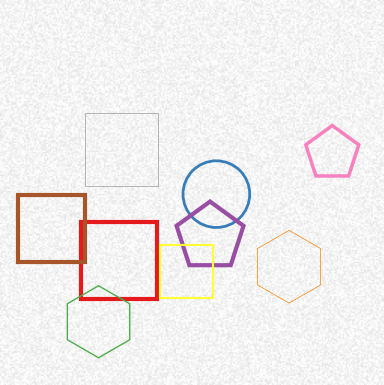[{"shape": "square", "thickness": 3, "radius": 0.5, "center": [0.309, 0.323]}, {"shape": "circle", "thickness": 2, "radius": 0.43, "center": [0.562, 0.496]}, {"shape": "hexagon", "thickness": 1, "radius": 0.47, "center": [0.256, 0.164]}, {"shape": "pentagon", "thickness": 3, "radius": 0.46, "center": [0.546, 0.385]}, {"shape": "hexagon", "thickness": 0.5, "radius": 0.47, "center": [0.751, 0.307]}, {"shape": "square", "thickness": 1.5, "radius": 0.34, "center": [0.484, 0.294]}, {"shape": "square", "thickness": 3, "radius": 0.44, "center": [0.134, 0.406]}, {"shape": "pentagon", "thickness": 2.5, "radius": 0.36, "center": [0.863, 0.601]}, {"shape": "square", "thickness": 0.5, "radius": 0.48, "center": [0.315, 0.611]}]